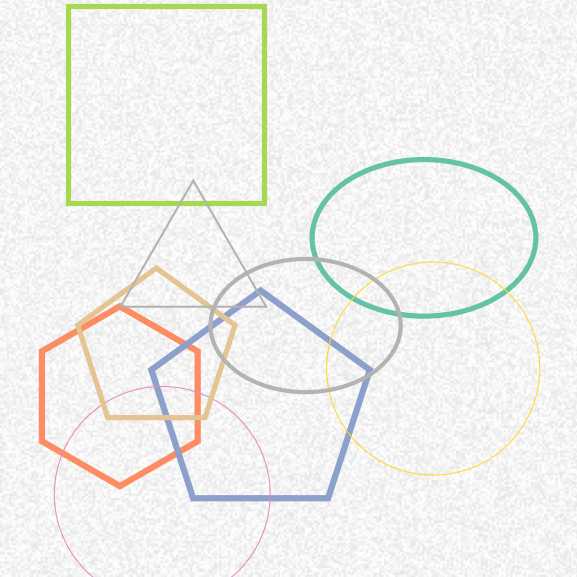[{"shape": "oval", "thickness": 2.5, "radius": 0.97, "center": [0.734, 0.587]}, {"shape": "hexagon", "thickness": 3, "radius": 0.78, "center": [0.207, 0.313]}, {"shape": "pentagon", "thickness": 3, "radius": 0.99, "center": [0.451, 0.297]}, {"shape": "circle", "thickness": 0.5, "radius": 0.93, "center": [0.281, 0.143]}, {"shape": "square", "thickness": 2.5, "radius": 0.85, "center": [0.287, 0.818]}, {"shape": "circle", "thickness": 0.5, "radius": 0.92, "center": [0.75, 0.361]}, {"shape": "pentagon", "thickness": 2.5, "radius": 0.72, "center": [0.271, 0.392]}, {"shape": "triangle", "thickness": 1, "radius": 0.73, "center": [0.335, 0.541]}, {"shape": "oval", "thickness": 2, "radius": 0.82, "center": [0.529, 0.435]}]